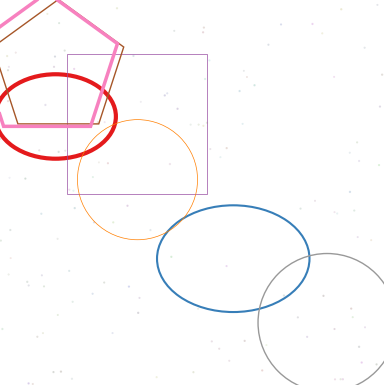[{"shape": "oval", "thickness": 3, "radius": 0.78, "center": [0.144, 0.697]}, {"shape": "oval", "thickness": 1.5, "radius": 0.99, "center": [0.606, 0.328]}, {"shape": "square", "thickness": 0.5, "radius": 0.91, "center": [0.355, 0.678]}, {"shape": "circle", "thickness": 0.5, "radius": 0.78, "center": [0.357, 0.533]}, {"shape": "pentagon", "thickness": 1, "radius": 0.89, "center": [0.152, 0.823]}, {"shape": "pentagon", "thickness": 2.5, "radius": 0.96, "center": [0.122, 0.827]}, {"shape": "circle", "thickness": 1, "radius": 0.9, "center": [0.85, 0.162]}]